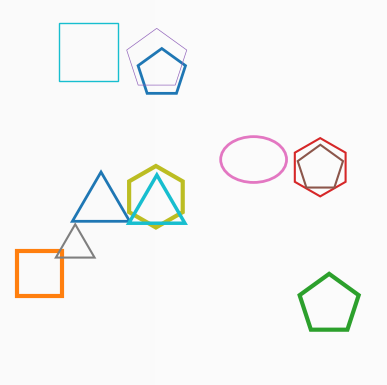[{"shape": "triangle", "thickness": 2, "radius": 0.43, "center": [0.261, 0.468]}, {"shape": "pentagon", "thickness": 2, "radius": 0.32, "center": [0.418, 0.81]}, {"shape": "square", "thickness": 3, "radius": 0.29, "center": [0.101, 0.289]}, {"shape": "pentagon", "thickness": 3, "radius": 0.4, "center": [0.849, 0.209]}, {"shape": "hexagon", "thickness": 1.5, "radius": 0.38, "center": [0.826, 0.566]}, {"shape": "pentagon", "thickness": 0.5, "radius": 0.41, "center": [0.404, 0.845]}, {"shape": "pentagon", "thickness": 1.5, "radius": 0.31, "center": [0.827, 0.563]}, {"shape": "oval", "thickness": 2, "radius": 0.42, "center": [0.654, 0.586]}, {"shape": "triangle", "thickness": 1.5, "radius": 0.29, "center": [0.194, 0.36]}, {"shape": "hexagon", "thickness": 3, "radius": 0.4, "center": [0.402, 0.489]}, {"shape": "triangle", "thickness": 2.5, "radius": 0.42, "center": [0.405, 0.462]}, {"shape": "square", "thickness": 1, "radius": 0.38, "center": [0.229, 0.866]}]